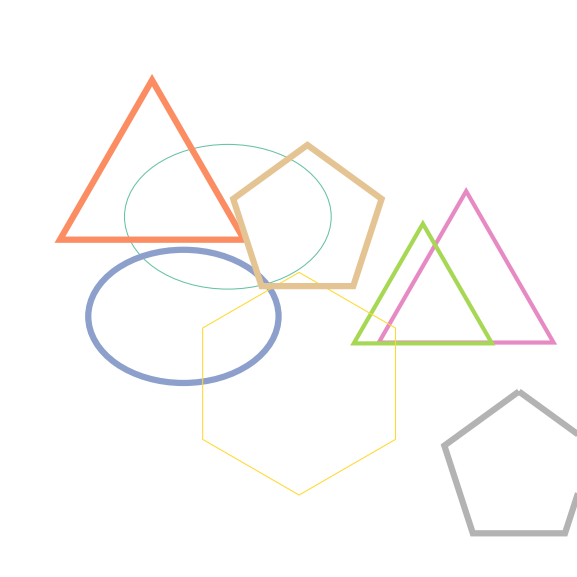[{"shape": "oval", "thickness": 0.5, "radius": 0.89, "center": [0.395, 0.624]}, {"shape": "triangle", "thickness": 3, "radius": 0.92, "center": [0.263, 0.676]}, {"shape": "oval", "thickness": 3, "radius": 0.82, "center": [0.318, 0.451]}, {"shape": "triangle", "thickness": 2, "radius": 0.87, "center": [0.807, 0.493]}, {"shape": "triangle", "thickness": 2, "radius": 0.69, "center": [0.732, 0.474]}, {"shape": "hexagon", "thickness": 0.5, "radius": 0.96, "center": [0.518, 0.335]}, {"shape": "pentagon", "thickness": 3, "radius": 0.68, "center": [0.532, 0.613]}, {"shape": "pentagon", "thickness": 3, "radius": 0.68, "center": [0.899, 0.185]}]